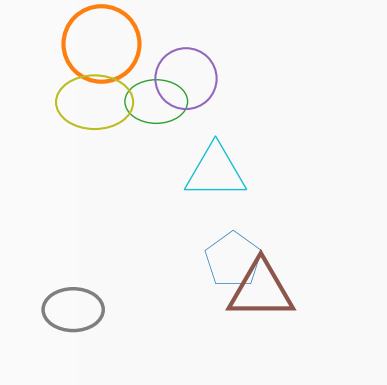[{"shape": "pentagon", "thickness": 0.5, "radius": 0.38, "center": [0.602, 0.325]}, {"shape": "circle", "thickness": 3, "radius": 0.49, "center": [0.262, 0.886]}, {"shape": "oval", "thickness": 1, "radius": 0.4, "center": [0.403, 0.736]}, {"shape": "circle", "thickness": 1.5, "radius": 0.4, "center": [0.48, 0.796]}, {"shape": "triangle", "thickness": 3, "radius": 0.48, "center": [0.673, 0.247]}, {"shape": "oval", "thickness": 2.5, "radius": 0.39, "center": [0.189, 0.196]}, {"shape": "oval", "thickness": 1.5, "radius": 0.5, "center": [0.244, 0.735]}, {"shape": "triangle", "thickness": 1, "radius": 0.47, "center": [0.556, 0.554]}]